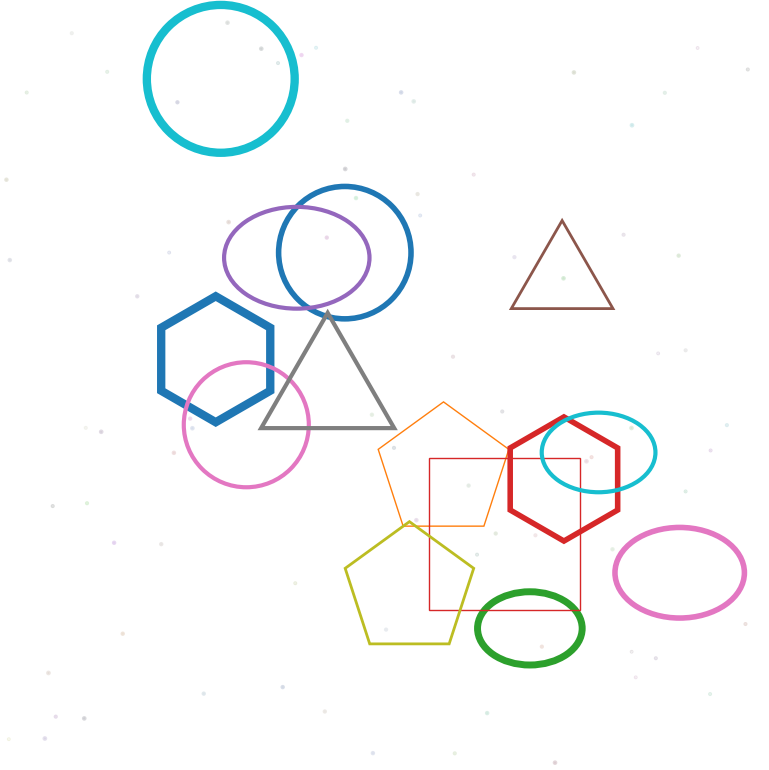[{"shape": "hexagon", "thickness": 3, "radius": 0.41, "center": [0.28, 0.533]}, {"shape": "circle", "thickness": 2, "radius": 0.43, "center": [0.448, 0.672]}, {"shape": "pentagon", "thickness": 0.5, "radius": 0.45, "center": [0.576, 0.389]}, {"shape": "oval", "thickness": 2.5, "radius": 0.34, "center": [0.688, 0.184]}, {"shape": "hexagon", "thickness": 2, "radius": 0.4, "center": [0.732, 0.378]}, {"shape": "square", "thickness": 0.5, "radius": 0.49, "center": [0.655, 0.306]}, {"shape": "oval", "thickness": 1.5, "radius": 0.47, "center": [0.385, 0.665]}, {"shape": "triangle", "thickness": 1, "radius": 0.38, "center": [0.73, 0.637]}, {"shape": "oval", "thickness": 2, "radius": 0.42, "center": [0.883, 0.256]}, {"shape": "circle", "thickness": 1.5, "radius": 0.41, "center": [0.32, 0.448]}, {"shape": "triangle", "thickness": 1.5, "radius": 0.5, "center": [0.426, 0.494]}, {"shape": "pentagon", "thickness": 1, "radius": 0.44, "center": [0.532, 0.235]}, {"shape": "oval", "thickness": 1.5, "radius": 0.37, "center": [0.777, 0.412]}, {"shape": "circle", "thickness": 3, "radius": 0.48, "center": [0.287, 0.898]}]